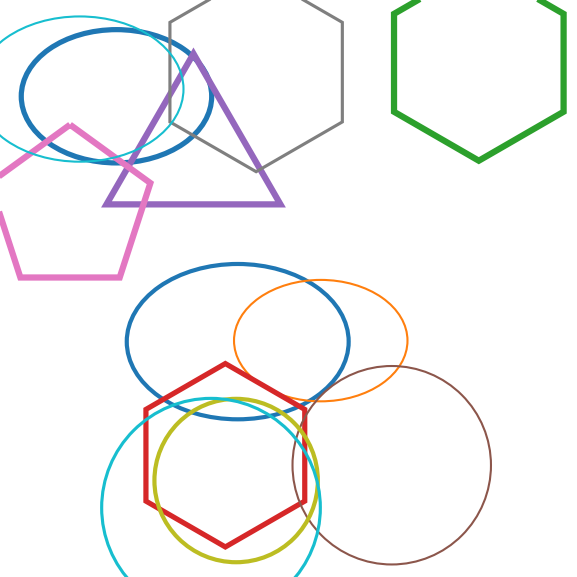[{"shape": "oval", "thickness": 2.5, "radius": 0.82, "center": [0.202, 0.832]}, {"shape": "oval", "thickness": 2, "radius": 0.96, "center": [0.412, 0.408]}, {"shape": "oval", "thickness": 1, "radius": 0.75, "center": [0.555, 0.409]}, {"shape": "hexagon", "thickness": 3, "radius": 0.85, "center": [0.829, 0.89]}, {"shape": "hexagon", "thickness": 2.5, "radius": 0.79, "center": [0.39, 0.211]}, {"shape": "triangle", "thickness": 3, "radius": 0.87, "center": [0.335, 0.732]}, {"shape": "circle", "thickness": 1, "radius": 0.86, "center": [0.678, 0.194]}, {"shape": "pentagon", "thickness": 3, "radius": 0.73, "center": [0.121, 0.637]}, {"shape": "hexagon", "thickness": 1.5, "radius": 0.86, "center": [0.444, 0.874]}, {"shape": "circle", "thickness": 2, "radius": 0.71, "center": [0.409, 0.167]}, {"shape": "oval", "thickness": 1, "radius": 0.9, "center": [0.138, 0.845]}, {"shape": "circle", "thickness": 1.5, "radius": 0.95, "center": [0.365, 0.12]}]